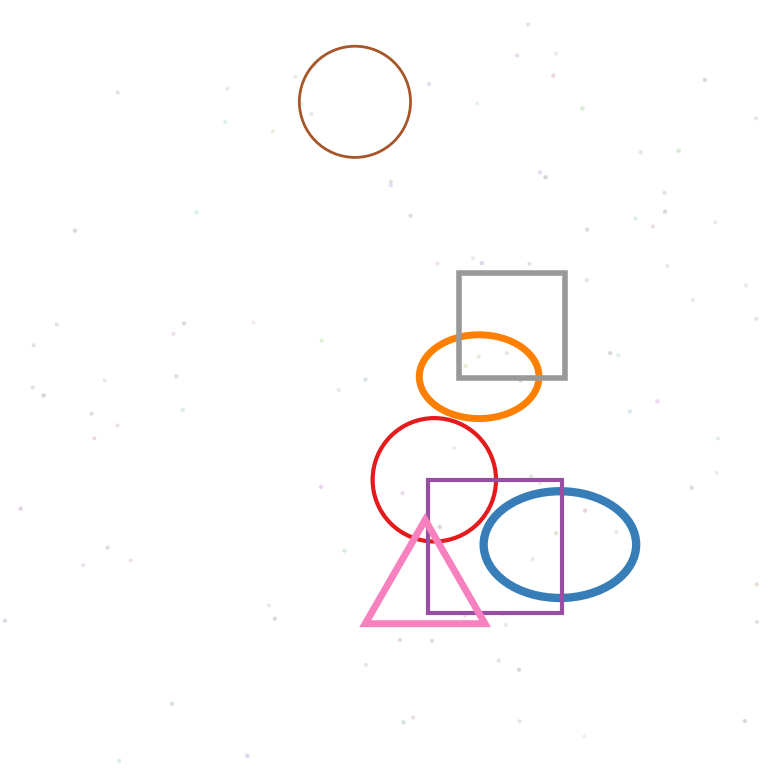[{"shape": "circle", "thickness": 1.5, "radius": 0.4, "center": [0.564, 0.377]}, {"shape": "oval", "thickness": 3, "radius": 0.5, "center": [0.727, 0.293]}, {"shape": "square", "thickness": 1.5, "radius": 0.43, "center": [0.643, 0.29]}, {"shape": "oval", "thickness": 2.5, "radius": 0.39, "center": [0.622, 0.511]}, {"shape": "circle", "thickness": 1, "radius": 0.36, "center": [0.461, 0.868]}, {"shape": "triangle", "thickness": 2.5, "radius": 0.45, "center": [0.552, 0.235]}, {"shape": "square", "thickness": 2, "radius": 0.34, "center": [0.665, 0.577]}]